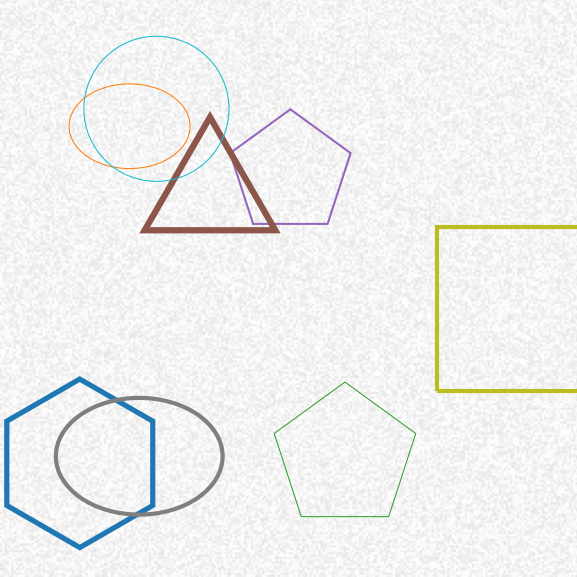[{"shape": "hexagon", "thickness": 2.5, "radius": 0.73, "center": [0.138, 0.197]}, {"shape": "oval", "thickness": 0.5, "radius": 0.52, "center": [0.224, 0.781]}, {"shape": "pentagon", "thickness": 0.5, "radius": 0.64, "center": [0.597, 0.209]}, {"shape": "pentagon", "thickness": 1, "radius": 0.55, "center": [0.503, 0.7]}, {"shape": "triangle", "thickness": 3, "radius": 0.65, "center": [0.364, 0.666]}, {"shape": "oval", "thickness": 2, "radius": 0.72, "center": [0.241, 0.209]}, {"shape": "square", "thickness": 2, "radius": 0.71, "center": [0.898, 0.464]}, {"shape": "circle", "thickness": 0.5, "radius": 0.63, "center": [0.271, 0.811]}]